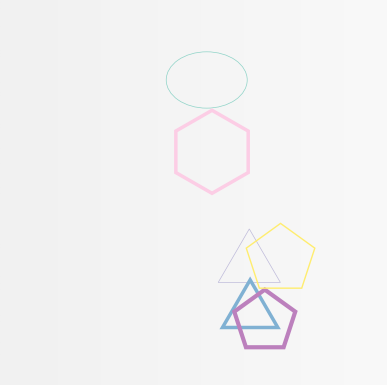[{"shape": "oval", "thickness": 0.5, "radius": 0.52, "center": [0.533, 0.792]}, {"shape": "triangle", "thickness": 0.5, "radius": 0.46, "center": [0.643, 0.313]}, {"shape": "triangle", "thickness": 2.5, "radius": 0.41, "center": [0.646, 0.191]}, {"shape": "hexagon", "thickness": 2.5, "radius": 0.54, "center": [0.547, 0.606]}, {"shape": "pentagon", "thickness": 3, "radius": 0.41, "center": [0.683, 0.165]}, {"shape": "pentagon", "thickness": 1, "radius": 0.46, "center": [0.724, 0.327]}]